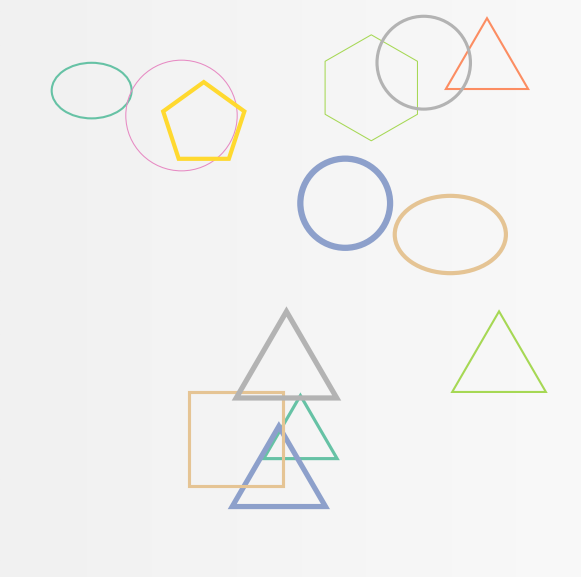[{"shape": "triangle", "thickness": 1.5, "radius": 0.36, "center": [0.517, 0.241]}, {"shape": "oval", "thickness": 1, "radius": 0.34, "center": [0.158, 0.842]}, {"shape": "triangle", "thickness": 1, "radius": 0.41, "center": [0.838, 0.886]}, {"shape": "circle", "thickness": 3, "radius": 0.39, "center": [0.594, 0.647]}, {"shape": "triangle", "thickness": 2.5, "radius": 0.46, "center": [0.48, 0.168]}, {"shape": "circle", "thickness": 0.5, "radius": 0.48, "center": [0.312, 0.799]}, {"shape": "hexagon", "thickness": 0.5, "radius": 0.46, "center": [0.639, 0.847]}, {"shape": "triangle", "thickness": 1, "radius": 0.47, "center": [0.859, 0.367]}, {"shape": "pentagon", "thickness": 2, "radius": 0.37, "center": [0.351, 0.784]}, {"shape": "oval", "thickness": 2, "radius": 0.48, "center": [0.775, 0.593]}, {"shape": "square", "thickness": 1.5, "radius": 0.4, "center": [0.407, 0.239]}, {"shape": "triangle", "thickness": 2.5, "radius": 0.5, "center": [0.493, 0.36]}, {"shape": "circle", "thickness": 1.5, "radius": 0.4, "center": [0.729, 0.891]}]